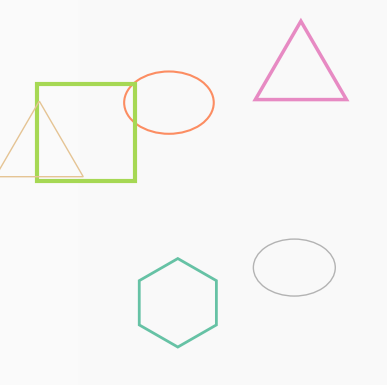[{"shape": "hexagon", "thickness": 2, "radius": 0.57, "center": [0.459, 0.214]}, {"shape": "oval", "thickness": 1.5, "radius": 0.58, "center": [0.436, 0.733]}, {"shape": "triangle", "thickness": 2.5, "radius": 0.68, "center": [0.777, 0.809]}, {"shape": "square", "thickness": 3, "radius": 0.63, "center": [0.223, 0.655]}, {"shape": "triangle", "thickness": 1, "radius": 0.65, "center": [0.101, 0.607]}, {"shape": "oval", "thickness": 1, "radius": 0.53, "center": [0.76, 0.305]}]